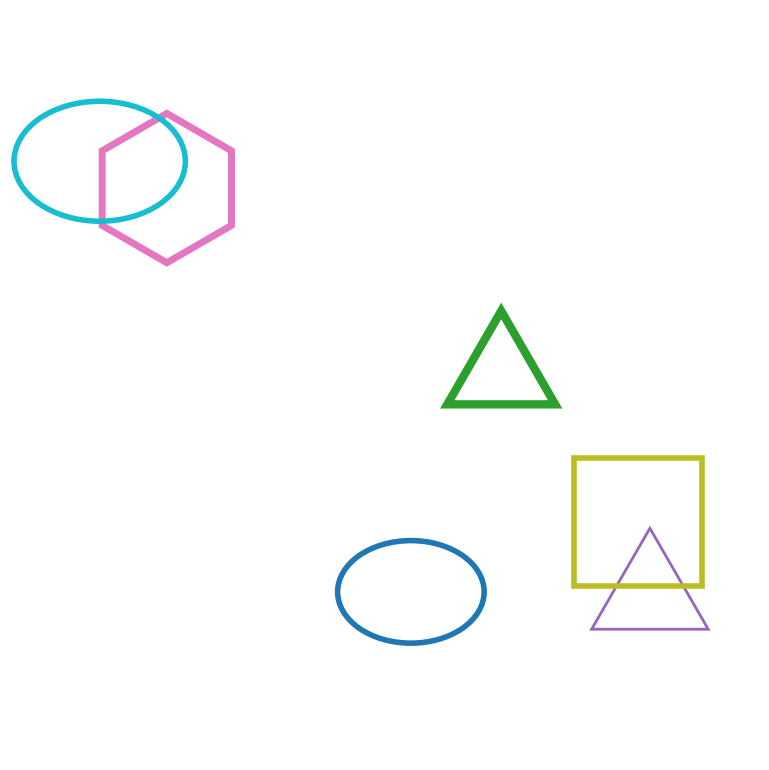[{"shape": "oval", "thickness": 2, "radius": 0.48, "center": [0.534, 0.231]}, {"shape": "triangle", "thickness": 3, "radius": 0.4, "center": [0.651, 0.515]}, {"shape": "triangle", "thickness": 1, "radius": 0.44, "center": [0.844, 0.227]}, {"shape": "hexagon", "thickness": 2.5, "radius": 0.48, "center": [0.217, 0.756]}, {"shape": "square", "thickness": 2, "radius": 0.41, "center": [0.829, 0.322]}, {"shape": "oval", "thickness": 2, "radius": 0.56, "center": [0.129, 0.791]}]